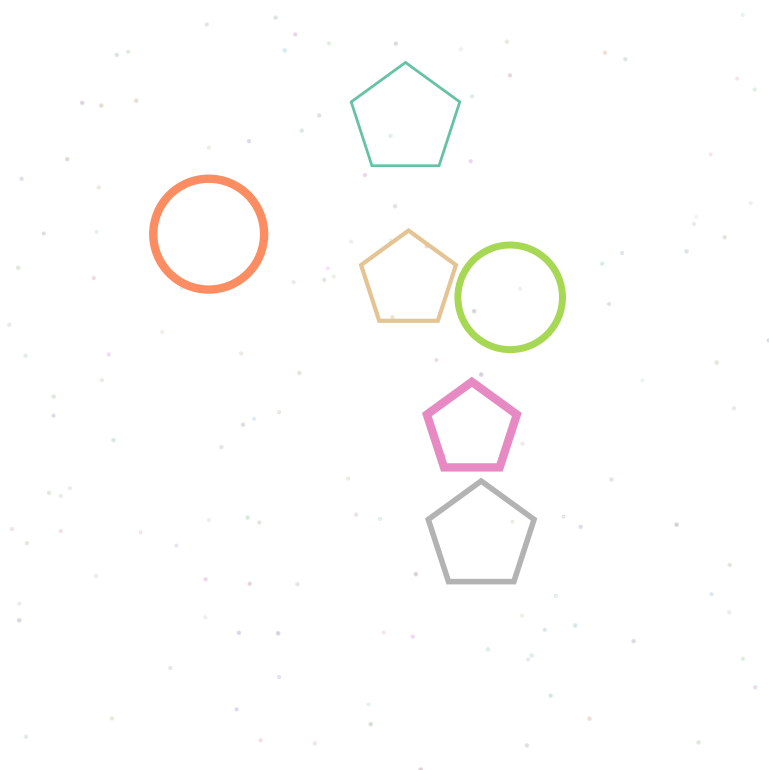[{"shape": "pentagon", "thickness": 1, "radius": 0.37, "center": [0.527, 0.845]}, {"shape": "circle", "thickness": 3, "radius": 0.36, "center": [0.271, 0.696]}, {"shape": "pentagon", "thickness": 3, "radius": 0.31, "center": [0.613, 0.443]}, {"shape": "circle", "thickness": 2.5, "radius": 0.34, "center": [0.663, 0.614]}, {"shape": "pentagon", "thickness": 1.5, "radius": 0.32, "center": [0.531, 0.636]}, {"shape": "pentagon", "thickness": 2, "radius": 0.36, "center": [0.625, 0.303]}]